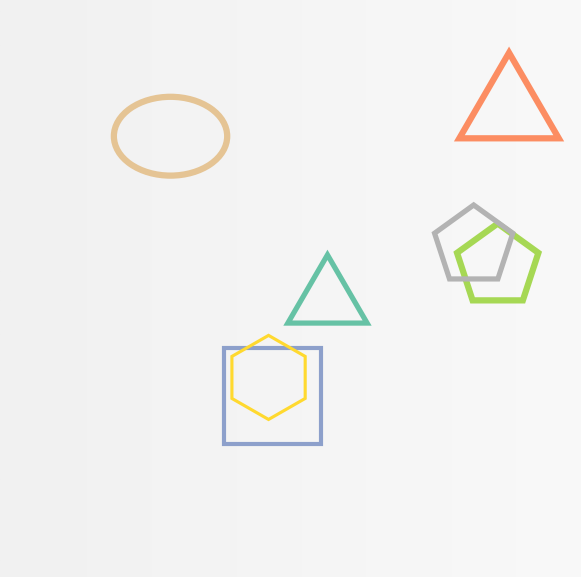[{"shape": "triangle", "thickness": 2.5, "radius": 0.39, "center": [0.563, 0.479]}, {"shape": "triangle", "thickness": 3, "radius": 0.49, "center": [0.876, 0.809]}, {"shape": "square", "thickness": 2, "radius": 0.42, "center": [0.469, 0.314]}, {"shape": "pentagon", "thickness": 3, "radius": 0.37, "center": [0.856, 0.539]}, {"shape": "hexagon", "thickness": 1.5, "radius": 0.36, "center": [0.462, 0.346]}, {"shape": "oval", "thickness": 3, "radius": 0.49, "center": [0.293, 0.763]}, {"shape": "pentagon", "thickness": 2.5, "radius": 0.35, "center": [0.815, 0.573]}]